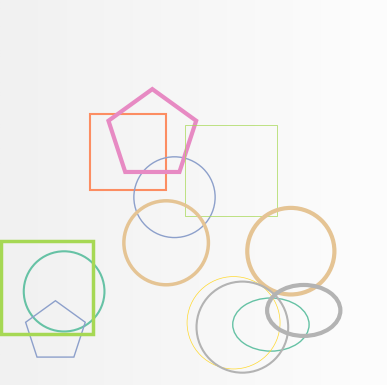[{"shape": "oval", "thickness": 1, "radius": 0.49, "center": [0.699, 0.157]}, {"shape": "circle", "thickness": 1.5, "radius": 0.52, "center": [0.165, 0.243]}, {"shape": "square", "thickness": 1.5, "radius": 0.49, "center": [0.33, 0.605]}, {"shape": "pentagon", "thickness": 1, "radius": 0.4, "center": [0.143, 0.138]}, {"shape": "circle", "thickness": 1, "radius": 0.52, "center": [0.45, 0.488]}, {"shape": "pentagon", "thickness": 3, "radius": 0.59, "center": [0.393, 0.65]}, {"shape": "square", "thickness": 0.5, "radius": 0.59, "center": [0.596, 0.557]}, {"shape": "square", "thickness": 2.5, "radius": 0.6, "center": [0.121, 0.254]}, {"shape": "circle", "thickness": 0.5, "radius": 0.6, "center": [0.603, 0.162]}, {"shape": "circle", "thickness": 2.5, "radius": 0.55, "center": [0.429, 0.369]}, {"shape": "circle", "thickness": 3, "radius": 0.56, "center": [0.751, 0.348]}, {"shape": "oval", "thickness": 3, "radius": 0.47, "center": [0.784, 0.194]}, {"shape": "circle", "thickness": 1.5, "radius": 0.59, "center": [0.625, 0.15]}]